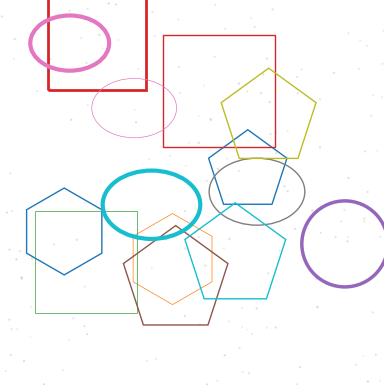[{"shape": "hexagon", "thickness": 1, "radius": 0.56, "center": [0.167, 0.399]}, {"shape": "pentagon", "thickness": 1, "radius": 0.54, "center": [0.644, 0.556]}, {"shape": "hexagon", "thickness": 0.5, "radius": 0.59, "center": [0.448, 0.327]}, {"shape": "square", "thickness": 0.5, "radius": 0.66, "center": [0.223, 0.319]}, {"shape": "square", "thickness": 1, "radius": 0.73, "center": [0.569, 0.763]}, {"shape": "square", "thickness": 2, "radius": 0.63, "center": [0.252, 0.893]}, {"shape": "circle", "thickness": 2.5, "radius": 0.56, "center": [0.896, 0.366]}, {"shape": "pentagon", "thickness": 1, "radius": 0.71, "center": [0.456, 0.271]}, {"shape": "oval", "thickness": 3, "radius": 0.51, "center": [0.181, 0.888]}, {"shape": "oval", "thickness": 0.5, "radius": 0.55, "center": [0.348, 0.719]}, {"shape": "oval", "thickness": 1, "radius": 0.62, "center": [0.668, 0.502]}, {"shape": "pentagon", "thickness": 1, "radius": 0.65, "center": [0.698, 0.693]}, {"shape": "pentagon", "thickness": 1, "radius": 0.69, "center": [0.611, 0.335]}, {"shape": "oval", "thickness": 3, "radius": 0.63, "center": [0.393, 0.468]}]